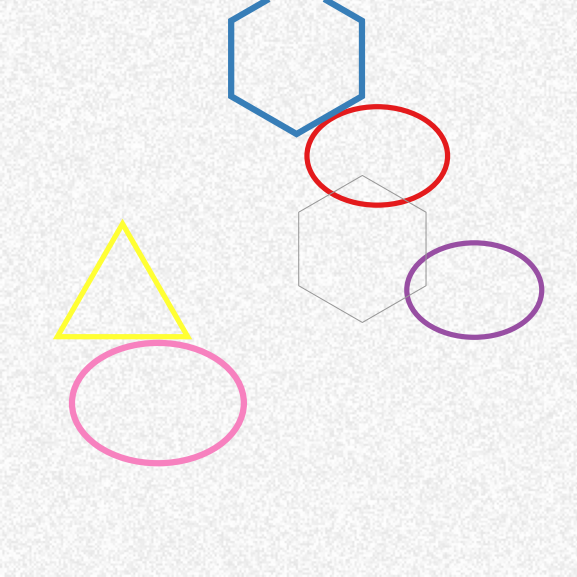[{"shape": "oval", "thickness": 2.5, "radius": 0.61, "center": [0.653, 0.729]}, {"shape": "hexagon", "thickness": 3, "radius": 0.65, "center": [0.514, 0.898]}, {"shape": "oval", "thickness": 2.5, "radius": 0.58, "center": [0.821, 0.497]}, {"shape": "triangle", "thickness": 2.5, "radius": 0.65, "center": [0.212, 0.481]}, {"shape": "oval", "thickness": 3, "radius": 0.74, "center": [0.273, 0.301]}, {"shape": "hexagon", "thickness": 0.5, "radius": 0.64, "center": [0.627, 0.568]}]